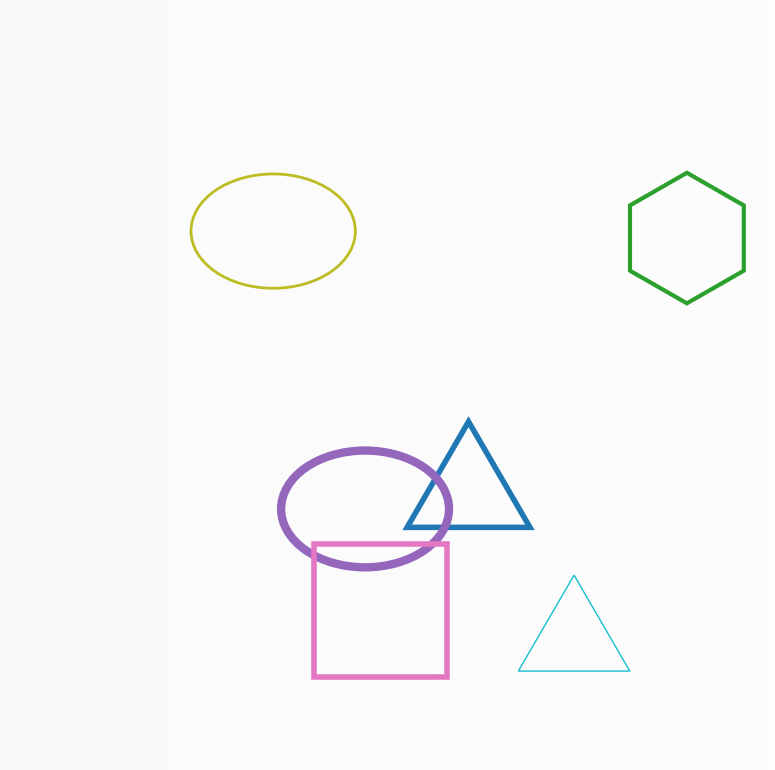[{"shape": "triangle", "thickness": 2, "radius": 0.46, "center": [0.605, 0.361]}, {"shape": "hexagon", "thickness": 1.5, "radius": 0.42, "center": [0.886, 0.691]}, {"shape": "oval", "thickness": 3, "radius": 0.54, "center": [0.471, 0.339]}, {"shape": "square", "thickness": 2, "radius": 0.43, "center": [0.491, 0.207]}, {"shape": "oval", "thickness": 1, "radius": 0.53, "center": [0.352, 0.7]}, {"shape": "triangle", "thickness": 0.5, "radius": 0.42, "center": [0.741, 0.17]}]